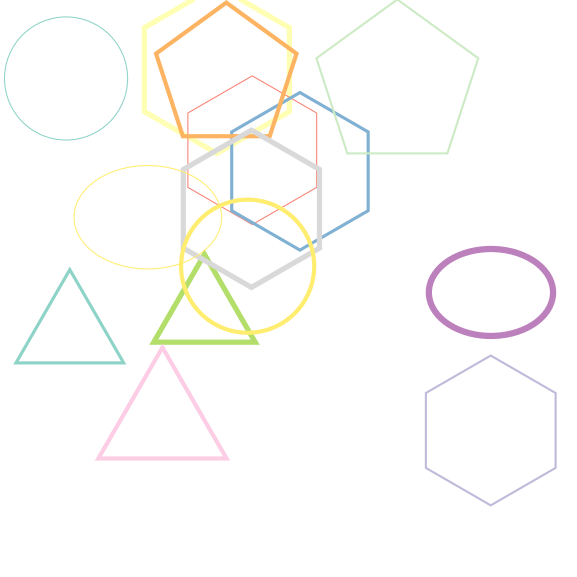[{"shape": "circle", "thickness": 0.5, "radius": 0.53, "center": [0.114, 0.863]}, {"shape": "triangle", "thickness": 1.5, "radius": 0.54, "center": [0.121, 0.425]}, {"shape": "hexagon", "thickness": 2.5, "radius": 0.73, "center": [0.375, 0.879]}, {"shape": "hexagon", "thickness": 1, "radius": 0.65, "center": [0.85, 0.254]}, {"shape": "hexagon", "thickness": 0.5, "radius": 0.64, "center": [0.437, 0.739]}, {"shape": "hexagon", "thickness": 1.5, "radius": 0.68, "center": [0.519, 0.702]}, {"shape": "pentagon", "thickness": 2, "radius": 0.64, "center": [0.392, 0.867]}, {"shape": "triangle", "thickness": 2.5, "radius": 0.51, "center": [0.354, 0.457]}, {"shape": "triangle", "thickness": 2, "radius": 0.64, "center": [0.281, 0.269]}, {"shape": "hexagon", "thickness": 2.5, "radius": 0.68, "center": [0.435, 0.638]}, {"shape": "oval", "thickness": 3, "radius": 0.54, "center": [0.85, 0.493]}, {"shape": "pentagon", "thickness": 1, "radius": 0.74, "center": [0.688, 0.853]}, {"shape": "oval", "thickness": 0.5, "radius": 0.64, "center": [0.256, 0.623]}, {"shape": "circle", "thickness": 2, "radius": 0.58, "center": [0.429, 0.538]}]